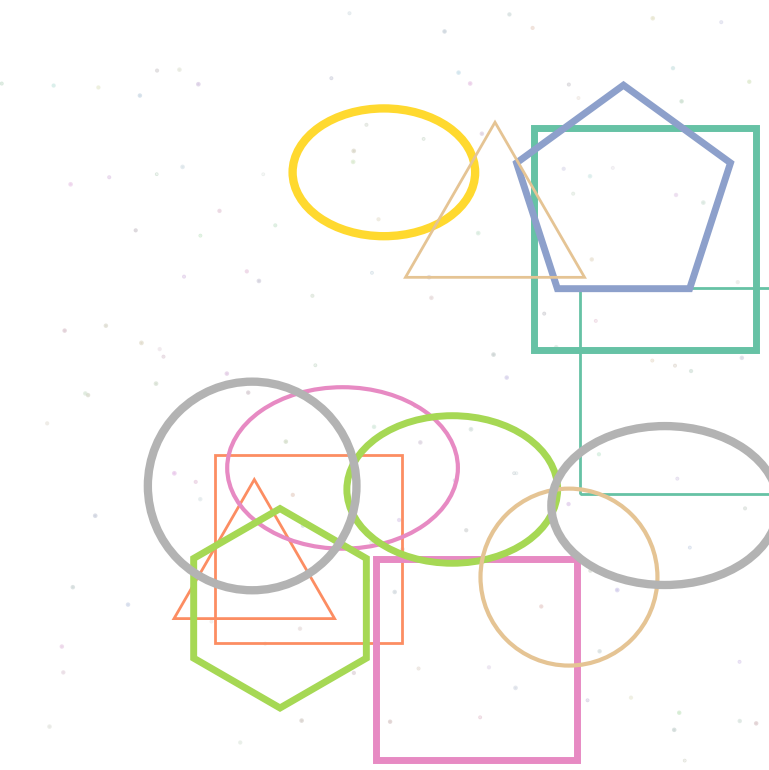[{"shape": "square", "thickness": 2.5, "radius": 0.72, "center": [0.838, 0.69]}, {"shape": "square", "thickness": 1, "radius": 0.67, "center": [0.887, 0.492]}, {"shape": "square", "thickness": 1, "radius": 0.61, "center": [0.401, 0.287]}, {"shape": "triangle", "thickness": 1, "radius": 0.6, "center": [0.33, 0.257]}, {"shape": "pentagon", "thickness": 2.5, "radius": 0.73, "center": [0.81, 0.743]}, {"shape": "oval", "thickness": 1.5, "radius": 0.75, "center": [0.445, 0.392]}, {"shape": "square", "thickness": 2.5, "radius": 0.65, "center": [0.619, 0.143]}, {"shape": "hexagon", "thickness": 2.5, "radius": 0.65, "center": [0.364, 0.21]}, {"shape": "oval", "thickness": 2.5, "radius": 0.68, "center": [0.587, 0.364]}, {"shape": "oval", "thickness": 3, "radius": 0.59, "center": [0.499, 0.776]}, {"shape": "triangle", "thickness": 1, "radius": 0.67, "center": [0.643, 0.707]}, {"shape": "circle", "thickness": 1.5, "radius": 0.57, "center": [0.739, 0.251]}, {"shape": "circle", "thickness": 3, "radius": 0.68, "center": [0.327, 0.369]}, {"shape": "oval", "thickness": 3, "radius": 0.74, "center": [0.863, 0.343]}]